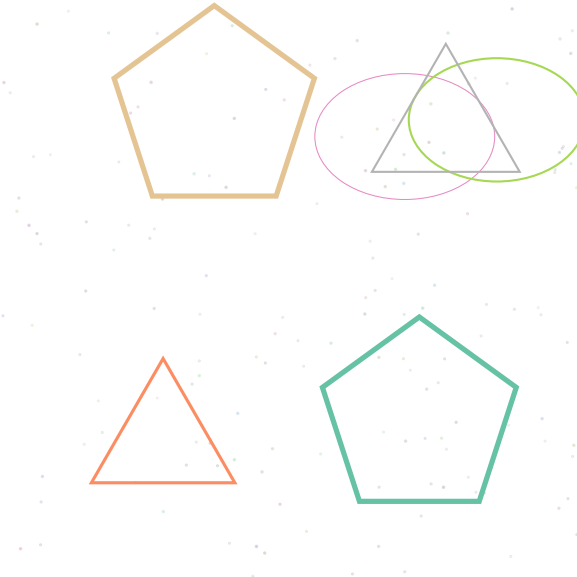[{"shape": "pentagon", "thickness": 2.5, "radius": 0.88, "center": [0.726, 0.274]}, {"shape": "triangle", "thickness": 1.5, "radius": 0.72, "center": [0.282, 0.235]}, {"shape": "oval", "thickness": 0.5, "radius": 0.78, "center": [0.701, 0.763]}, {"shape": "oval", "thickness": 1, "radius": 0.76, "center": [0.86, 0.792]}, {"shape": "pentagon", "thickness": 2.5, "radius": 0.91, "center": [0.371, 0.807]}, {"shape": "triangle", "thickness": 1, "radius": 0.74, "center": [0.772, 0.775]}]